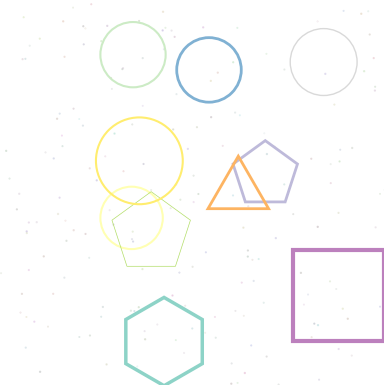[{"shape": "hexagon", "thickness": 2.5, "radius": 0.57, "center": [0.426, 0.113]}, {"shape": "circle", "thickness": 1.5, "radius": 0.41, "center": [0.342, 0.434]}, {"shape": "pentagon", "thickness": 2, "radius": 0.44, "center": [0.689, 0.547]}, {"shape": "circle", "thickness": 2, "radius": 0.42, "center": [0.543, 0.818]}, {"shape": "triangle", "thickness": 2, "radius": 0.45, "center": [0.619, 0.503]}, {"shape": "pentagon", "thickness": 0.5, "radius": 0.54, "center": [0.393, 0.395]}, {"shape": "circle", "thickness": 1, "radius": 0.43, "center": [0.841, 0.839]}, {"shape": "square", "thickness": 3, "radius": 0.59, "center": [0.88, 0.233]}, {"shape": "circle", "thickness": 1.5, "radius": 0.42, "center": [0.345, 0.858]}, {"shape": "circle", "thickness": 1.5, "radius": 0.56, "center": [0.362, 0.582]}]